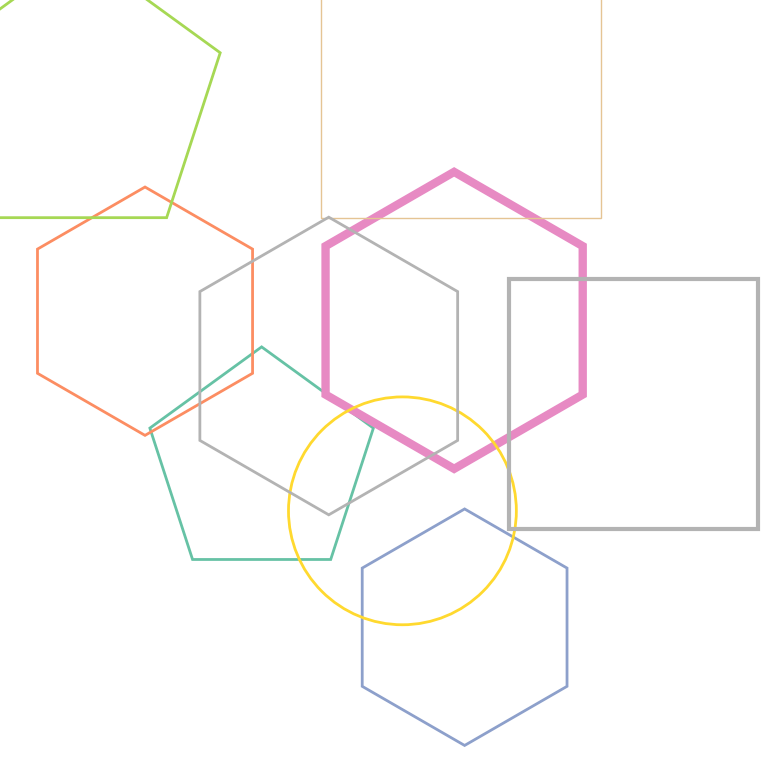[{"shape": "pentagon", "thickness": 1, "radius": 0.76, "center": [0.34, 0.397]}, {"shape": "hexagon", "thickness": 1, "radius": 0.81, "center": [0.188, 0.596]}, {"shape": "hexagon", "thickness": 1, "radius": 0.77, "center": [0.603, 0.185]}, {"shape": "hexagon", "thickness": 3, "radius": 0.96, "center": [0.59, 0.584]}, {"shape": "pentagon", "thickness": 1, "radius": 0.96, "center": [0.104, 0.872]}, {"shape": "circle", "thickness": 1, "radius": 0.74, "center": [0.523, 0.337]}, {"shape": "square", "thickness": 0.5, "radius": 0.91, "center": [0.599, 0.899]}, {"shape": "hexagon", "thickness": 1, "radius": 0.97, "center": [0.427, 0.525]}, {"shape": "square", "thickness": 1.5, "radius": 0.81, "center": [0.823, 0.475]}]